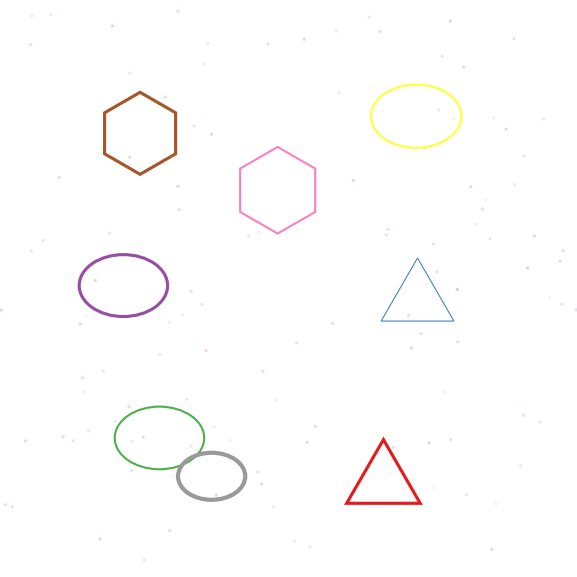[{"shape": "triangle", "thickness": 1.5, "radius": 0.37, "center": [0.664, 0.164]}, {"shape": "triangle", "thickness": 0.5, "radius": 0.36, "center": [0.723, 0.48]}, {"shape": "oval", "thickness": 1, "radius": 0.39, "center": [0.276, 0.241]}, {"shape": "oval", "thickness": 1.5, "radius": 0.38, "center": [0.214, 0.505]}, {"shape": "oval", "thickness": 1, "radius": 0.39, "center": [0.721, 0.798]}, {"shape": "hexagon", "thickness": 1.5, "radius": 0.35, "center": [0.243, 0.768]}, {"shape": "hexagon", "thickness": 1, "radius": 0.38, "center": [0.481, 0.67]}, {"shape": "oval", "thickness": 2, "radius": 0.29, "center": [0.366, 0.174]}]